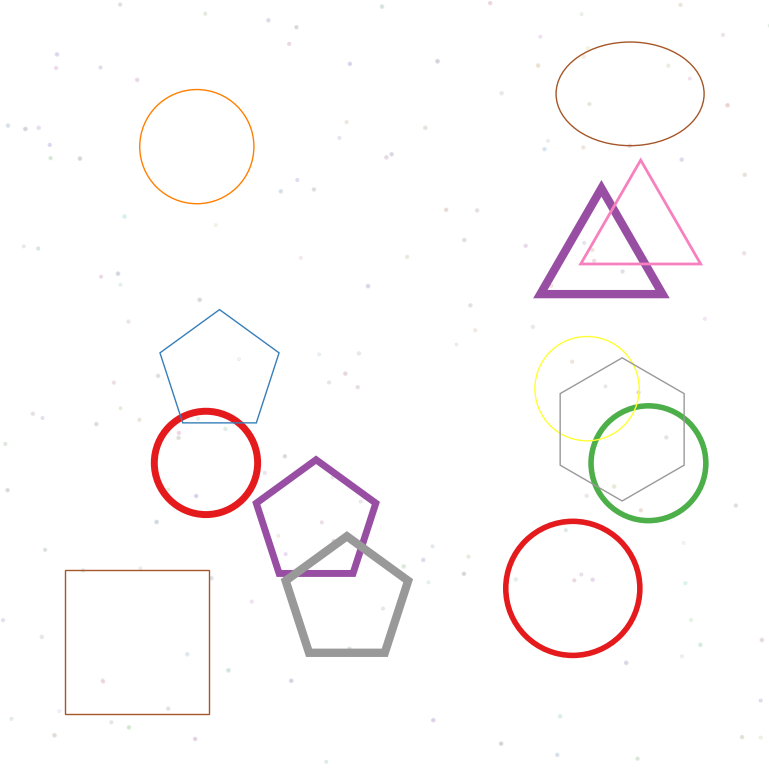[{"shape": "circle", "thickness": 2.5, "radius": 0.34, "center": [0.267, 0.399]}, {"shape": "circle", "thickness": 2, "radius": 0.44, "center": [0.744, 0.236]}, {"shape": "pentagon", "thickness": 0.5, "radius": 0.41, "center": [0.285, 0.517]}, {"shape": "circle", "thickness": 2, "radius": 0.37, "center": [0.842, 0.398]}, {"shape": "pentagon", "thickness": 2.5, "radius": 0.41, "center": [0.41, 0.321]}, {"shape": "triangle", "thickness": 3, "radius": 0.46, "center": [0.781, 0.664]}, {"shape": "circle", "thickness": 0.5, "radius": 0.37, "center": [0.256, 0.81]}, {"shape": "circle", "thickness": 0.5, "radius": 0.34, "center": [0.762, 0.495]}, {"shape": "square", "thickness": 0.5, "radius": 0.47, "center": [0.177, 0.167]}, {"shape": "oval", "thickness": 0.5, "radius": 0.48, "center": [0.818, 0.878]}, {"shape": "triangle", "thickness": 1, "radius": 0.45, "center": [0.832, 0.702]}, {"shape": "hexagon", "thickness": 0.5, "radius": 0.46, "center": [0.808, 0.442]}, {"shape": "pentagon", "thickness": 3, "radius": 0.42, "center": [0.451, 0.22]}]